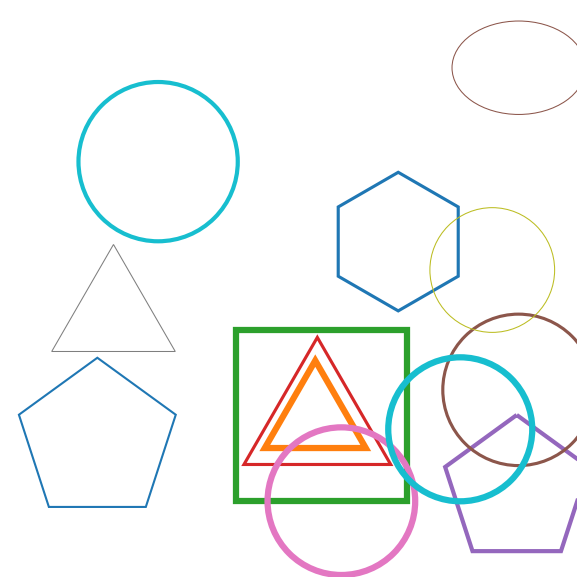[{"shape": "pentagon", "thickness": 1, "radius": 0.71, "center": [0.169, 0.237]}, {"shape": "hexagon", "thickness": 1.5, "radius": 0.6, "center": [0.69, 0.581]}, {"shape": "triangle", "thickness": 3, "radius": 0.5, "center": [0.546, 0.274]}, {"shape": "square", "thickness": 3, "radius": 0.74, "center": [0.557, 0.28]}, {"shape": "triangle", "thickness": 1.5, "radius": 0.73, "center": [0.55, 0.268]}, {"shape": "pentagon", "thickness": 2, "radius": 0.65, "center": [0.895, 0.15]}, {"shape": "circle", "thickness": 1.5, "radius": 0.66, "center": [0.898, 0.324]}, {"shape": "oval", "thickness": 0.5, "radius": 0.58, "center": [0.898, 0.882]}, {"shape": "circle", "thickness": 3, "radius": 0.64, "center": [0.591, 0.131]}, {"shape": "triangle", "thickness": 0.5, "radius": 0.62, "center": [0.197, 0.452]}, {"shape": "circle", "thickness": 0.5, "radius": 0.54, "center": [0.852, 0.532]}, {"shape": "circle", "thickness": 2, "radius": 0.69, "center": [0.274, 0.719]}, {"shape": "circle", "thickness": 3, "radius": 0.62, "center": [0.797, 0.256]}]